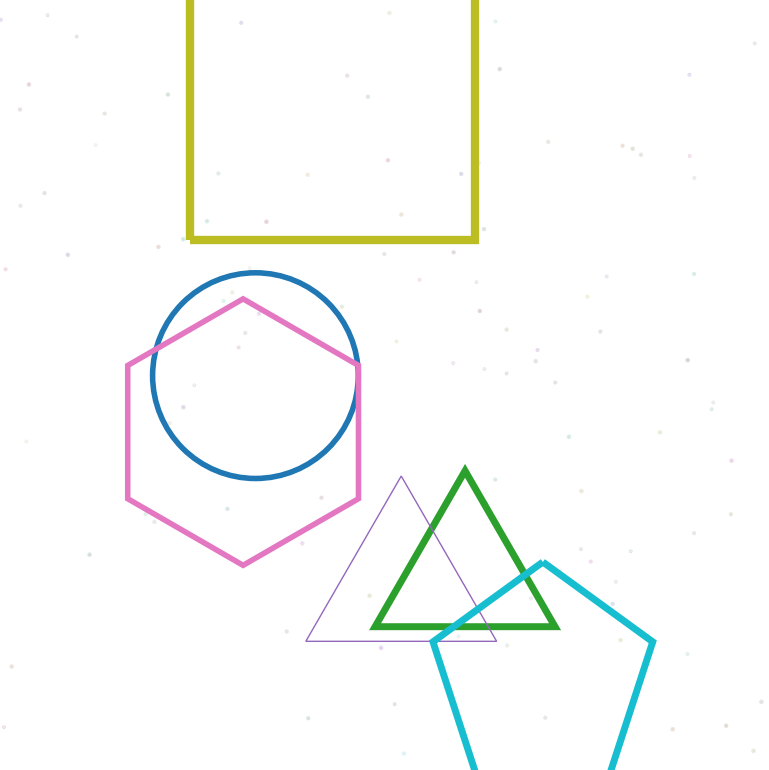[{"shape": "circle", "thickness": 2, "radius": 0.67, "center": [0.332, 0.512]}, {"shape": "triangle", "thickness": 2.5, "radius": 0.67, "center": [0.604, 0.254]}, {"shape": "triangle", "thickness": 0.5, "radius": 0.72, "center": [0.521, 0.239]}, {"shape": "hexagon", "thickness": 2, "radius": 0.87, "center": [0.316, 0.439]}, {"shape": "square", "thickness": 3, "radius": 0.92, "center": [0.432, 0.874]}, {"shape": "pentagon", "thickness": 2.5, "radius": 0.75, "center": [0.705, 0.12]}]